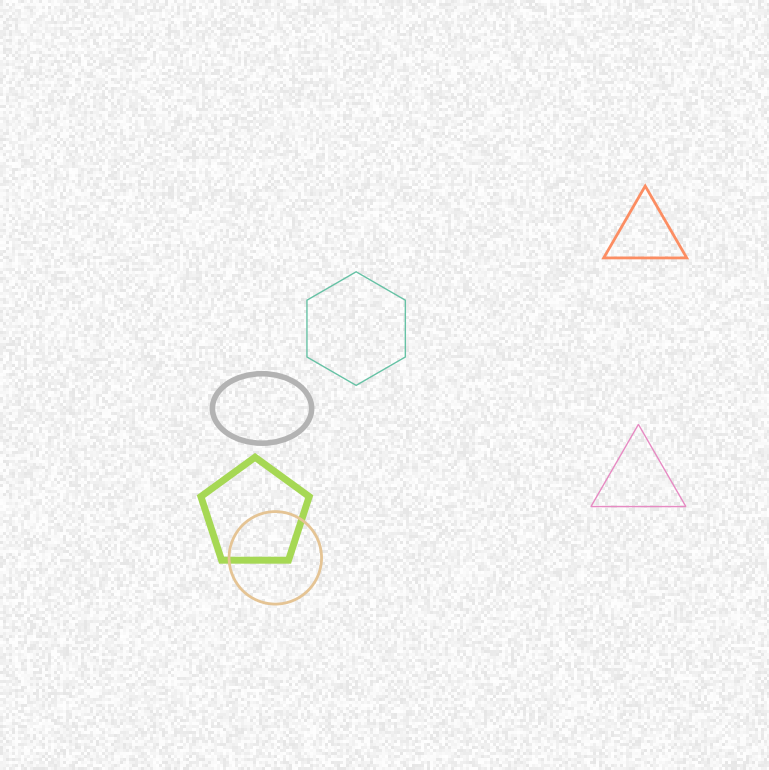[{"shape": "hexagon", "thickness": 0.5, "radius": 0.37, "center": [0.463, 0.573]}, {"shape": "triangle", "thickness": 1, "radius": 0.31, "center": [0.838, 0.696]}, {"shape": "triangle", "thickness": 0.5, "radius": 0.36, "center": [0.829, 0.378]}, {"shape": "pentagon", "thickness": 2.5, "radius": 0.37, "center": [0.331, 0.332]}, {"shape": "circle", "thickness": 1, "radius": 0.3, "center": [0.358, 0.276]}, {"shape": "oval", "thickness": 2, "radius": 0.32, "center": [0.34, 0.47]}]